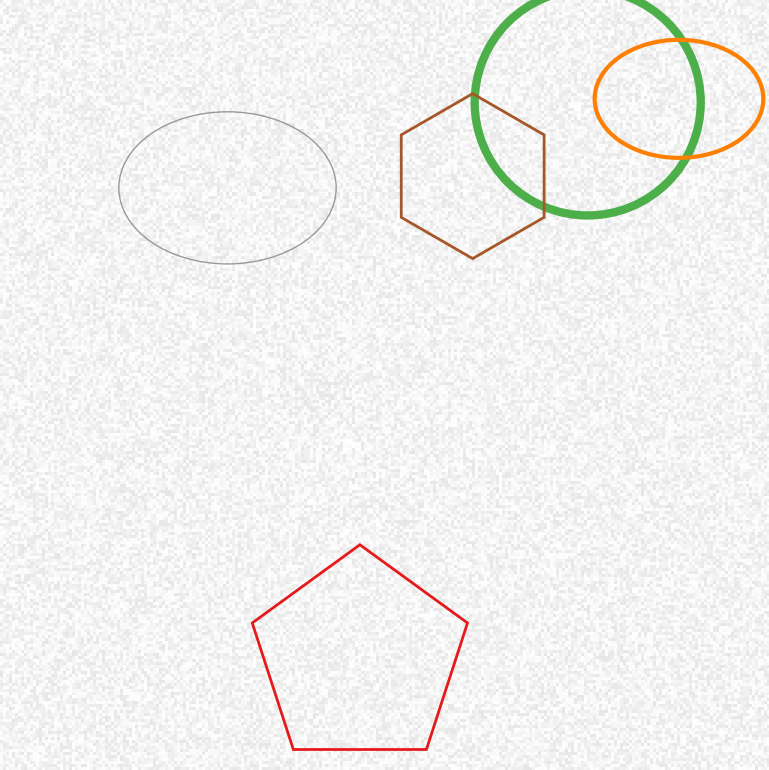[{"shape": "pentagon", "thickness": 1, "radius": 0.73, "center": [0.467, 0.146]}, {"shape": "circle", "thickness": 3, "radius": 0.73, "center": [0.763, 0.867]}, {"shape": "oval", "thickness": 1.5, "radius": 0.55, "center": [0.882, 0.872]}, {"shape": "hexagon", "thickness": 1, "radius": 0.54, "center": [0.614, 0.771]}, {"shape": "oval", "thickness": 0.5, "radius": 0.71, "center": [0.295, 0.756]}]